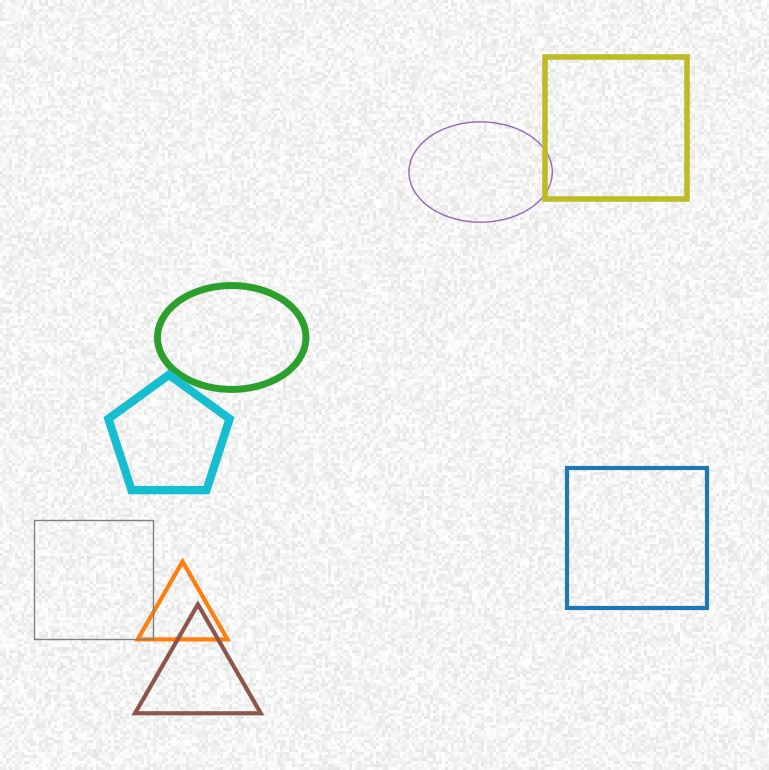[{"shape": "square", "thickness": 1.5, "radius": 0.46, "center": [0.827, 0.302]}, {"shape": "triangle", "thickness": 1.5, "radius": 0.34, "center": [0.237, 0.203]}, {"shape": "oval", "thickness": 2.5, "radius": 0.48, "center": [0.301, 0.562]}, {"shape": "oval", "thickness": 0.5, "radius": 0.47, "center": [0.624, 0.777]}, {"shape": "triangle", "thickness": 1.5, "radius": 0.47, "center": [0.257, 0.121]}, {"shape": "square", "thickness": 0.5, "radius": 0.39, "center": [0.121, 0.247]}, {"shape": "square", "thickness": 2, "radius": 0.46, "center": [0.8, 0.833]}, {"shape": "pentagon", "thickness": 3, "radius": 0.41, "center": [0.219, 0.43]}]